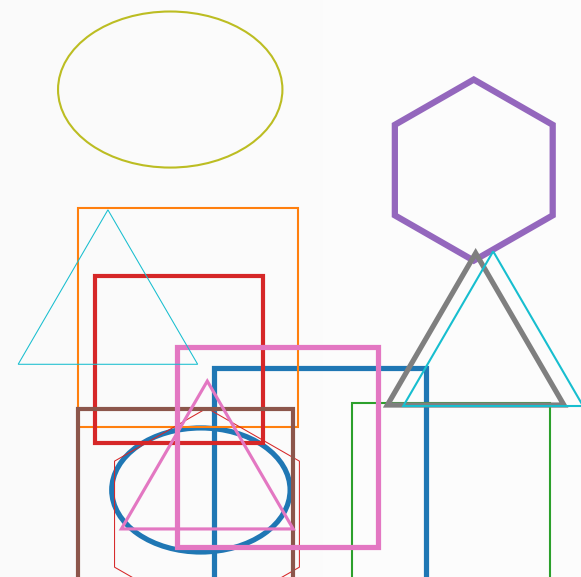[{"shape": "square", "thickness": 2.5, "radius": 0.91, "center": [0.55, 0.179]}, {"shape": "oval", "thickness": 2.5, "radius": 0.77, "center": [0.346, 0.151]}, {"shape": "square", "thickness": 1, "radius": 0.95, "center": [0.324, 0.449]}, {"shape": "square", "thickness": 1, "radius": 0.85, "center": [0.776, 0.131]}, {"shape": "hexagon", "thickness": 0.5, "radius": 0.92, "center": [0.356, 0.109]}, {"shape": "square", "thickness": 2, "radius": 0.73, "center": [0.308, 0.376]}, {"shape": "hexagon", "thickness": 3, "radius": 0.78, "center": [0.815, 0.705]}, {"shape": "square", "thickness": 2, "radius": 0.92, "center": [0.319, 0.106]}, {"shape": "triangle", "thickness": 1.5, "radius": 0.85, "center": [0.357, 0.169]}, {"shape": "square", "thickness": 2.5, "radius": 0.87, "center": [0.478, 0.225]}, {"shape": "triangle", "thickness": 2.5, "radius": 0.88, "center": [0.818, 0.385]}, {"shape": "oval", "thickness": 1, "radius": 0.97, "center": [0.293, 0.844]}, {"shape": "triangle", "thickness": 1, "radius": 0.89, "center": [0.848, 0.385]}, {"shape": "triangle", "thickness": 0.5, "radius": 0.89, "center": [0.186, 0.457]}]